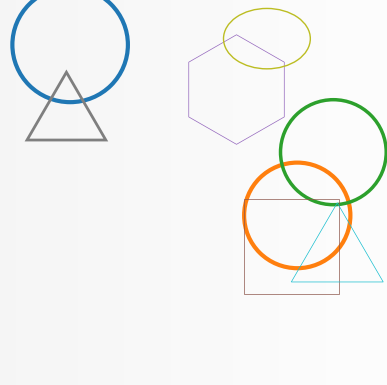[{"shape": "circle", "thickness": 3, "radius": 0.75, "center": [0.181, 0.884]}, {"shape": "circle", "thickness": 3, "radius": 0.69, "center": [0.767, 0.441]}, {"shape": "circle", "thickness": 2.5, "radius": 0.68, "center": [0.86, 0.605]}, {"shape": "hexagon", "thickness": 0.5, "radius": 0.71, "center": [0.61, 0.767]}, {"shape": "square", "thickness": 0.5, "radius": 0.61, "center": [0.752, 0.36]}, {"shape": "triangle", "thickness": 2, "radius": 0.59, "center": [0.171, 0.695]}, {"shape": "oval", "thickness": 1, "radius": 0.56, "center": [0.689, 0.9]}, {"shape": "triangle", "thickness": 0.5, "radius": 0.68, "center": [0.87, 0.336]}]